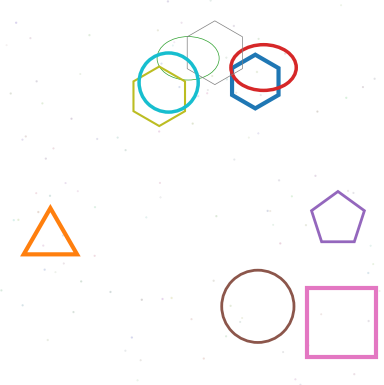[{"shape": "hexagon", "thickness": 3, "radius": 0.35, "center": [0.663, 0.788]}, {"shape": "triangle", "thickness": 3, "radius": 0.4, "center": [0.131, 0.379]}, {"shape": "oval", "thickness": 0.5, "radius": 0.4, "center": [0.489, 0.849]}, {"shape": "oval", "thickness": 2.5, "radius": 0.42, "center": [0.685, 0.825]}, {"shape": "pentagon", "thickness": 2, "radius": 0.36, "center": [0.878, 0.43]}, {"shape": "circle", "thickness": 2, "radius": 0.47, "center": [0.67, 0.204]}, {"shape": "square", "thickness": 3, "radius": 0.45, "center": [0.887, 0.162]}, {"shape": "hexagon", "thickness": 0.5, "radius": 0.41, "center": [0.558, 0.863]}, {"shape": "hexagon", "thickness": 1.5, "radius": 0.39, "center": [0.414, 0.75]}, {"shape": "circle", "thickness": 2.5, "radius": 0.38, "center": [0.438, 0.786]}]